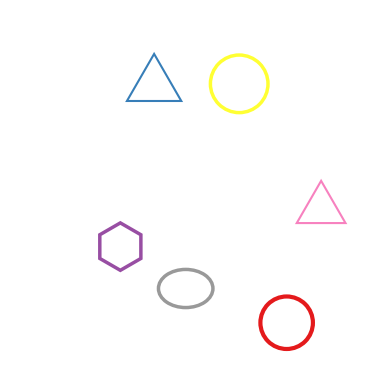[{"shape": "circle", "thickness": 3, "radius": 0.34, "center": [0.745, 0.162]}, {"shape": "triangle", "thickness": 1.5, "radius": 0.41, "center": [0.4, 0.778]}, {"shape": "hexagon", "thickness": 2.5, "radius": 0.31, "center": [0.313, 0.359]}, {"shape": "circle", "thickness": 2.5, "radius": 0.37, "center": [0.621, 0.782]}, {"shape": "triangle", "thickness": 1.5, "radius": 0.37, "center": [0.834, 0.457]}, {"shape": "oval", "thickness": 2.5, "radius": 0.35, "center": [0.482, 0.251]}]